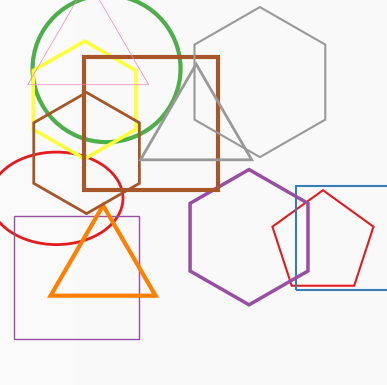[{"shape": "oval", "thickness": 2, "radius": 0.86, "center": [0.146, 0.485]}, {"shape": "pentagon", "thickness": 1.5, "radius": 0.69, "center": [0.833, 0.369]}, {"shape": "square", "thickness": 1.5, "radius": 0.67, "center": [0.899, 0.381]}, {"shape": "circle", "thickness": 3, "radius": 0.95, "center": [0.275, 0.822]}, {"shape": "square", "thickness": 1, "radius": 0.8, "center": [0.197, 0.279]}, {"shape": "hexagon", "thickness": 2.5, "radius": 0.88, "center": [0.643, 0.384]}, {"shape": "triangle", "thickness": 3, "radius": 0.78, "center": [0.266, 0.31]}, {"shape": "hexagon", "thickness": 2.5, "radius": 0.76, "center": [0.218, 0.74]}, {"shape": "hexagon", "thickness": 2, "radius": 0.79, "center": [0.223, 0.602]}, {"shape": "square", "thickness": 3, "radius": 0.86, "center": [0.389, 0.679]}, {"shape": "triangle", "thickness": 0.5, "radius": 0.9, "center": [0.228, 0.87]}, {"shape": "hexagon", "thickness": 1.5, "radius": 0.97, "center": [0.671, 0.787]}, {"shape": "triangle", "thickness": 2, "radius": 0.83, "center": [0.506, 0.668]}]